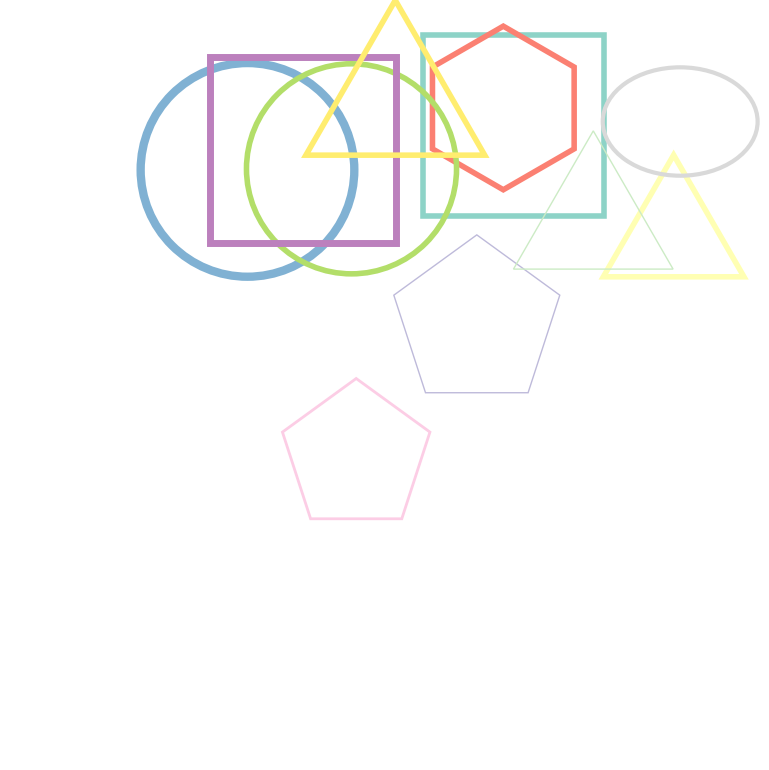[{"shape": "square", "thickness": 2, "radius": 0.59, "center": [0.667, 0.838]}, {"shape": "triangle", "thickness": 2, "radius": 0.53, "center": [0.875, 0.693]}, {"shape": "pentagon", "thickness": 0.5, "radius": 0.57, "center": [0.619, 0.582]}, {"shape": "hexagon", "thickness": 2, "radius": 0.53, "center": [0.654, 0.86]}, {"shape": "circle", "thickness": 3, "radius": 0.69, "center": [0.321, 0.779]}, {"shape": "circle", "thickness": 2, "radius": 0.68, "center": [0.456, 0.781]}, {"shape": "pentagon", "thickness": 1, "radius": 0.5, "center": [0.463, 0.408]}, {"shape": "oval", "thickness": 1.5, "radius": 0.5, "center": [0.883, 0.842]}, {"shape": "square", "thickness": 2.5, "radius": 0.61, "center": [0.394, 0.805]}, {"shape": "triangle", "thickness": 0.5, "radius": 0.6, "center": [0.77, 0.71]}, {"shape": "triangle", "thickness": 2, "radius": 0.67, "center": [0.513, 0.866]}]